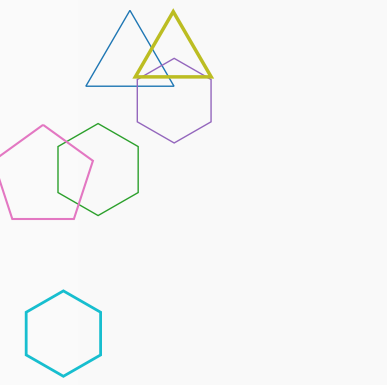[{"shape": "triangle", "thickness": 1, "radius": 0.66, "center": [0.335, 0.842]}, {"shape": "hexagon", "thickness": 1, "radius": 0.6, "center": [0.253, 0.56]}, {"shape": "hexagon", "thickness": 1, "radius": 0.55, "center": [0.449, 0.739]}, {"shape": "pentagon", "thickness": 1.5, "radius": 0.68, "center": [0.111, 0.541]}, {"shape": "triangle", "thickness": 2.5, "radius": 0.56, "center": [0.447, 0.857]}, {"shape": "hexagon", "thickness": 2, "radius": 0.55, "center": [0.164, 0.134]}]